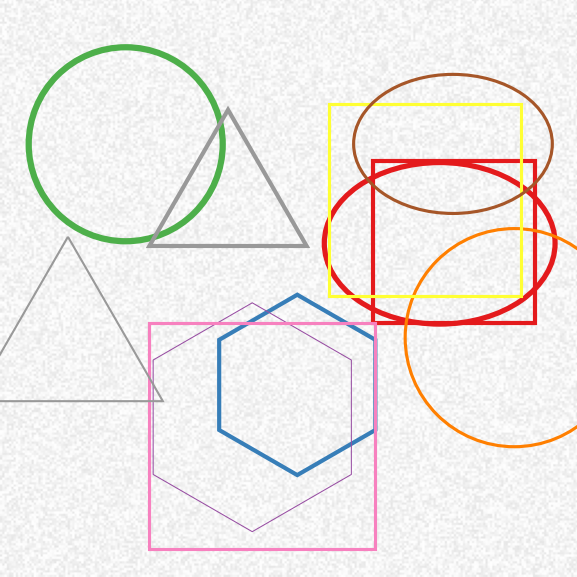[{"shape": "oval", "thickness": 2.5, "radius": 1.0, "center": [0.761, 0.578]}, {"shape": "square", "thickness": 2, "radius": 0.7, "center": [0.787, 0.58]}, {"shape": "hexagon", "thickness": 2, "radius": 0.78, "center": [0.515, 0.333]}, {"shape": "circle", "thickness": 3, "radius": 0.84, "center": [0.218, 0.749]}, {"shape": "hexagon", "thickness": 0.5, "radius": 0.99, "center": [0.437, 0.277]}, {"shape": "circle", "thickness": 1.5, "radius": 0.94, "center": [0.89, 0.414]}, {"shape": "square", "thickness": 1.5, "radius": 0.83, "center": [0.736, 0.653]}, {"shape": "oval", "thickness": 1.5, "radius": 0.86, "center": [0.784, 0.75]}, {"shape": "square", "thickness": 1.5, "radius": 0.98, "center": [0.454, 0.243]}, {"shape": "triangle", "thickness": 2, "radius": 0.79, "center": [0.395, 0.652]}, {"shape": "triangle", "thickness": 1, "radius": 0.95, "center": [0.118, 0.399]}]